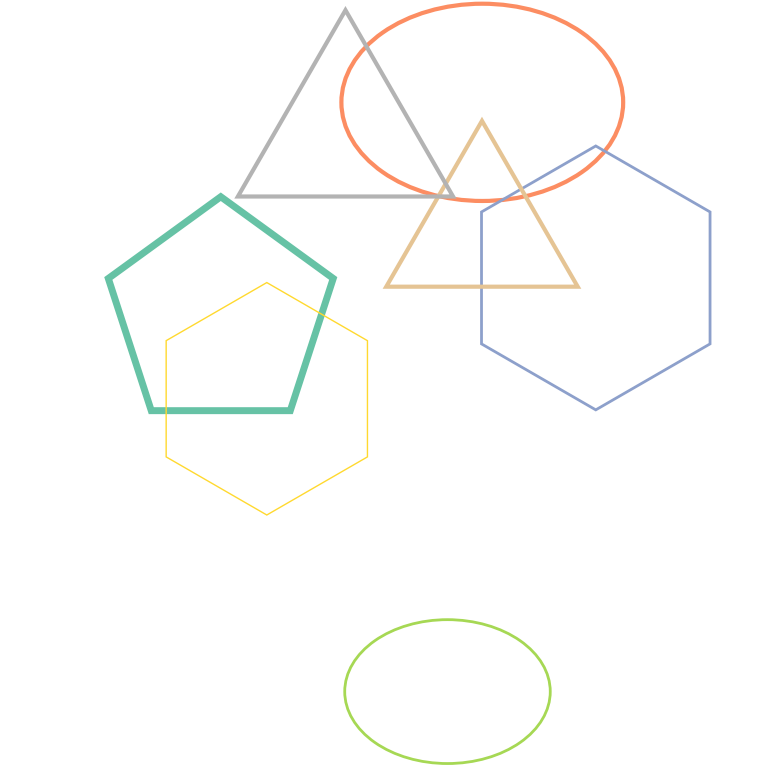[{"shape": "pentagon", "thickness": 2.5, "radius": 0.77, "center": [0.287, 0.591]}, {"shape": "oval", "thickness": 1.5, "radius": 0.91, "center": [0.626, 0.867]}, {"shape": "hexagon", "thickness": 1, "radius": 0.86, "center": [0.774, 0.639]}, {"shape": "oval", "thickness": 1, "radius": 0.67, "center": [0.581, 0.102]}, {"shape": "hexagon", "thickness": 0.5, "radius": 0.75, "center": [0.347, 0.482]}, {"shape": "triangle", "thickness": 1.5, "radius": 0.72, "center": [0.626, 0.699]}, {"shape": "triangle", "thickness": 1.5, "radius": 0.81, "center": [0.449, 0.825]}]